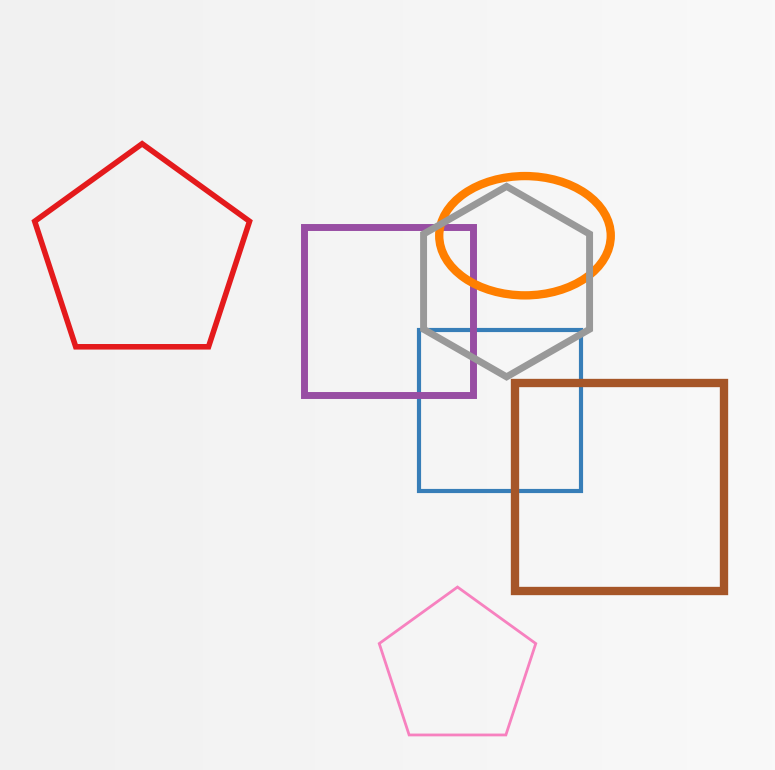[{"shape": "pentagon", "thickness": 2, "radius": 0.73, "center": [0.183, 0.668]}, {"shape": "square", "thickness": 1.5, "radius": 0.52, "center": [0.645, 0.466]}, {"shape": "square", "thickness": 2.5, "radius": 0.55, "center": [0.501, 0.596]}, {"shape": "oval", "thickness": 3, "radius": 0.55, "center": [0.677, 0.694]}, {"shape": "square", "thickness": 3, "radius": 0.67, "center": [0.799, 0.367]}, {"shape": "pentagon", "thickness": 1, "radius": 0.53, "center": [0.59, 0.131]}, {"shape": "hexagon", "thickness": 2.5, "radius": 0.62, "center": [0.654, 0.634]}]